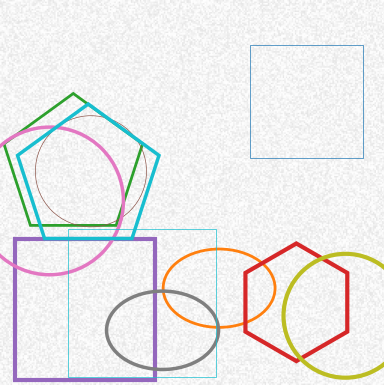[{"shape": "square", "thickness": 0.5, "radius": 0.73, "center": [0.796, 0.737]}, {"shape": "oval", "thickness": 2, "radius": 0.73, "center": [0.569, 0.251]}, {"shape": "pentagon", "thickness": 2, "radius": 0.95, "center": [0.19, 0.568]}, {"shape": "hexagon", "thickness": 3, "radius": 0.76, "center": [0.77, 0.215]}, {"shape": "square", "thickness": 3, "radius": 0.91, "center": [0.221, 0.196]}, {"shape": "circle", "thickness": 0.5, "radius": 0.72, "center": [0.236, 0.555]}, {"shape": "circle", "thickness": 2.5, "radius": 0.96, "center": [0.129, 0.478]}, {"shape": "oval", "thickness": 2.5, "radius": 0.73, "center": [0.422, 0.142]}, {"shape": "circle", "thickness": 3, "radius": 0.8, "center": [0.897, 0.18]}, {"shape": "pentagon", "thickness": 2.5, "radius": 0.97, "center": [0.229, 0.537]}, {"shape": "square", "thickness": 0.5, "radius": 0.96, "center": [0.369, 0.213]}]